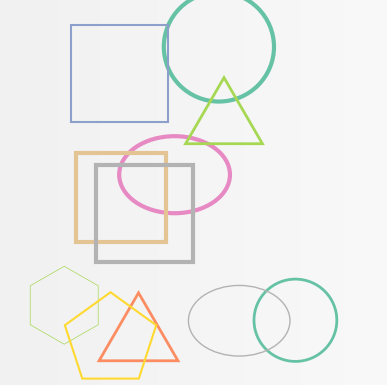[{"shape": "circle", "thickness": 3, "radius": 0.71, "center": [0.565, 0.878]}, {"shape": "circle", "thickness": 2, "radius": 0.53, "center": [0.762, 0.168]}, {"shape": "triangle", "thickness": 2, "radius": 0.59, "center": [0.357, 0.122]}, {"shape": "square", "thickness": 1.5, "radius": 0.63, "center": [0.308, 0.809]}, {"shape": "oval", "thickness": 3, "radius": 0.71, "center": [0.451, 0.546]}, {"shape": "hexagon", "thickness": 0.5, "radius": 0.51, "center": [0.166, 0.207]}, {"shape": "triangle", "thickness": 2, "radius": 0.57, "center": [0.578, 0.684]}, {"shape": "pentagon", "thickness": 1.5, "radius": 0.62, "center": [0.285, 0.117]}, {"shape": "square", "thickness": 3, "radius": 0.58, "center": [0.313, 0.487]}, {"shape": "square", "thickness": 3, "radius": 0.63, "center": [0.373, 0.445]}, {"shape": "oval", "thickness": 1, "radius": 0.66, "center": [0.617, 0.167]}]